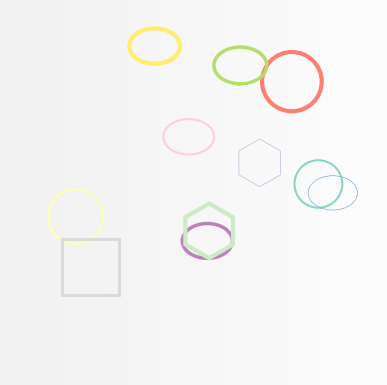[{"shape": "circle", "thickness": 1.5, "radius": 0.31, "center": [0.822, 0.522]}, {"shape": "circle", "thickness": 1.5, "radius": 0.36, "center": [0.195, 0.437]}, {"shape": "hexagon", "thickness": 0.5, "radius": 0.31, "center": [0.67, 0.577]}, {"shape": "circle", "thickness": 3, "radius": 0.38, "center": [0.753, 0.788]}, {"shape": "oval", "thickness": 0.5, "radius": 0.32, "center": [0.859, 0.499]}, {"shape": "oval", "thickness": 2.5, "radius": 0.34, "center": [0.62, 0.83]}, {"shape": "oval", "thickness": 1.5, "radius": 0.33, "center": [0.487, 0.645]}, {"shape": "square", "thickness": 2, "radius": 0.36, "center": [0.234, 0.307]}, {"shape": "oval", "thickness": 2.5, "radius": 0.32, "center": [0.535, 0.374]}, {"shape": "hexagon", "thickness": 3, "radius": 0.35, "center": [0.54, 0.4]}, {"shape": "oval", "thickness": 3, "radius": 0.33, "center": [0.399, 0.88]}]